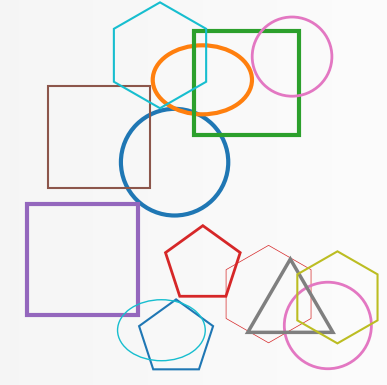[{"shape": "pentagon", "thickness": 1.5, "radius": 0.5, "center": [0.454, 0.122]}, {"shape": "circle", "thickness": 3, "radius": 0.69, "center": [0.451, 0.579]}, {"shape": "oval", "thickness": 3, "radius": 0.64, "center": [0.522, 0.793]}, {"shape": "square", "thickness": 3, "radius": 0.68, "center": [0.636, 0.784]}, {"shape": "pentagon", "thickness": 2, "radius": 0.51, "center": [0.523, 0.312]}, {"shape": "hexagon", "thickness": 0.5, "radius": 0.63, "center": [0.693, 0.236]}, {"shape": "square", "thickness": 3, "radius": 0.72, "center": [0.213, 0.325]}, {"shape": "square", "thickness": 1.5, "radius": 0.66, "center": [0.256, 0.644]}, {"shape": "circle", "thickness": 2, "radius": 0.51, "center": [0.754, 0.853]}, {"shape": "circle", "thickness": 2, "radius": 0.56, "center": [0.846, 0.155]}, {"shape": "triangle", "thickness": 2.5, "radius": 0.63, "center": [0.749, 0.2]}, {"shape": "hexagon", "thickness": 1.5, "radius": 0.6, "center": [0.871, 0.228]}, {"shape": "oval", "thickness": 1, "radius": 0.57, "center": [0.417, 0.142]}, {"shape": "hexagon", "thickness": 1.5, "radius": 0.69, "center": [0.413, 0.856]}]